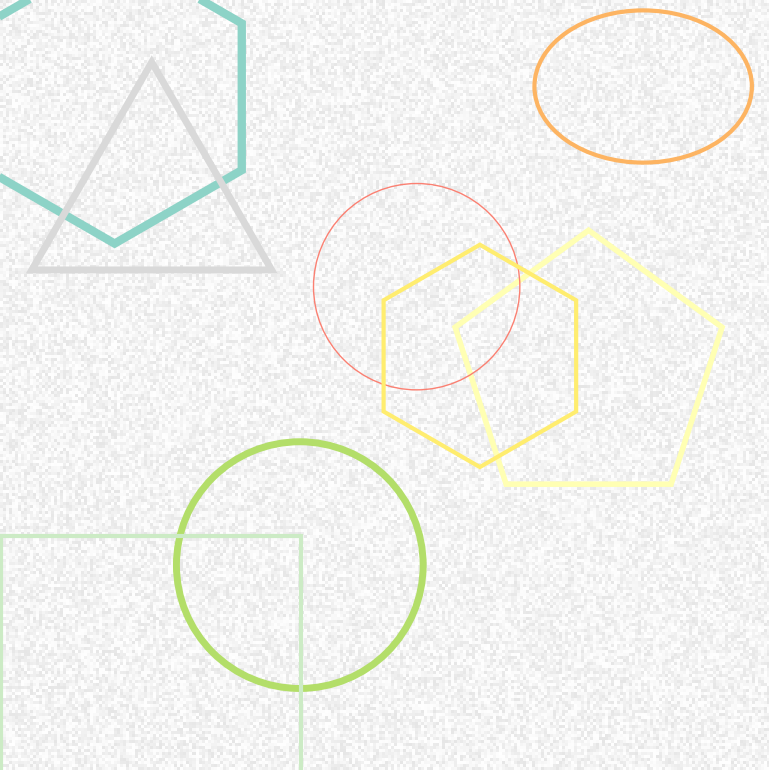[{"shape": "hexagon", "thickness": 3, "radius": 0.95, "center": [0.149, 0.874]}, {"shape": "pentagon", "thickness": 2, "radius": 0.91, "center": [0.764, 0.519]}, {"shape": "circle", "thickness": 0.5, "radius": 0.67, "center": [0.541, 0.628]}, {"shape": "oval", "thickness": 1.5, "radius": 0.71, "center": [0.835, 0.888]}, {"shape": "circle", "thickness": 2.5, "radius": 0.8, "center": [0.389, 0.266]}, {"shape": "triangle", "thickness": 2.5, "radius": 0.9, "center": [0.197, 0.739]}, {"shape": "square", "thickness": 1.5, "radius": 0.98, "center": [0.196, 0.109]}, {"shape": "hexagon", "thickness": 1.5, "radius": 0.72, "center": [0.623, 0.538]}]